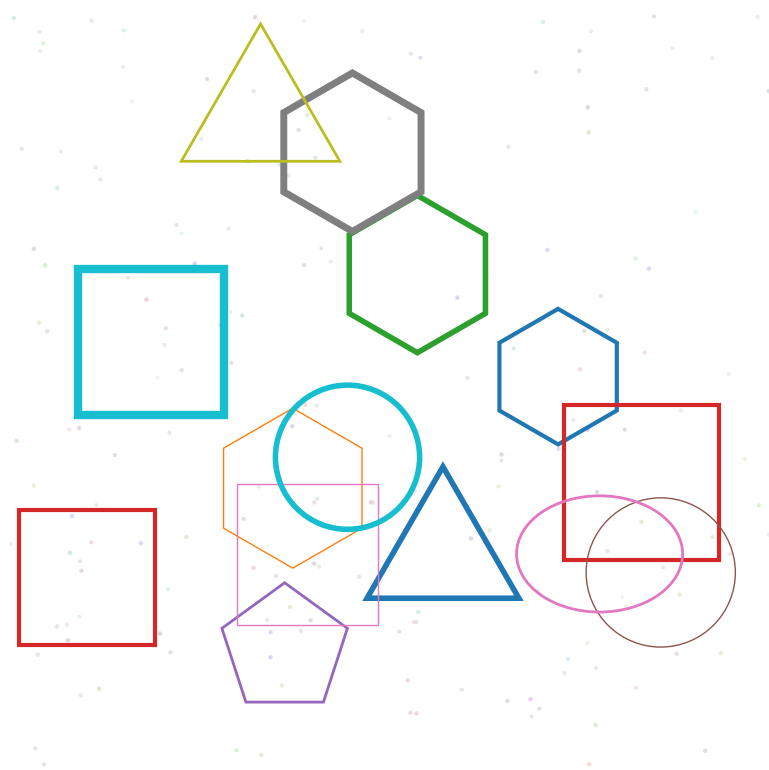[{"shape": "triangle", "thickness": 2, "radius": 0.57, "center": [0.575, 0.28]}, {"shape": "hexagon", "thickness": 1.5, "radius": 0.44, "center": [0.725, 0.511]}, {"shape": "hexagon", "thickness": 0.5, "radius": 0.52, "center": [0.38, 0.366]}, {"shape": "hexagon", "thickness": 2, "radius": 0.51, "center": [0.542, 0.644]}, {"shape": "square", "thickness": 1.5, "radius": 0.44, "center": [0.113, 0.25]}, {"shape": "square", "thickness": 1.5, "radius": 0.5, "center": [0.833, 0.374]}, {"shape": "pentagon", "thickness": 1, "radius": 0.43, "center": [0.37, 0.158]}, {"shape": "circle", "thickness": 0.5, "radius": 0.48, "center": [0.858, 0.257]}, {"shape": "oval", "thickness": 1, "radius": 0.54, "center": [0.779, 0.281]}, {"shape": "square", "thickness": 0.5, "radius": 0.46, "center": [0.4, 0.28]}, {"shape": "hexagon", "thickness": 2.5, "radius": 0.51, "center": [0.458, 0.802]}, {"shape": "triangle", "thickness": 1, "radius": 0.59, "center": [0.338, 0.85]}, {"shape": "circle", "thickness": 2, "radius": 0.47, "center": [0.451, 0.406]}, {"shape": "square", "thickness": 3, "radius": 0.48, "center": [0.196, 0.556]}]